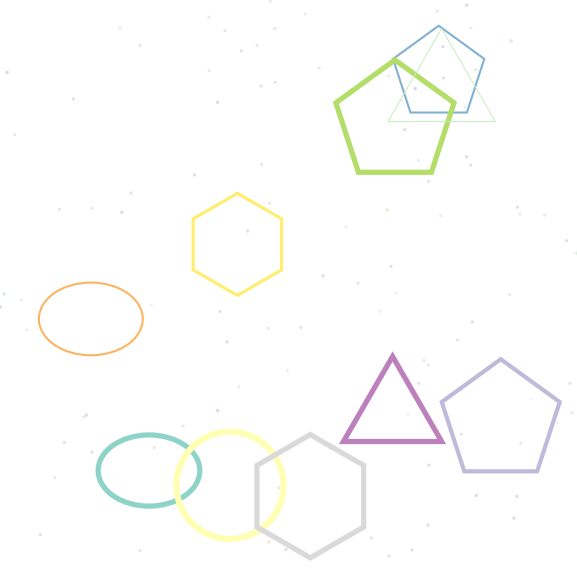[{"shape": "oval", "thickness": 2.5, "radius": 0.44, "center": [0.258, 0.184]}, {"shape": "circle", "thickness": 3, "radius": 0.46, "center": [0.398, 0.159]}, {"shape": "pentagon", "thickness": 2, "radius": 0.54, "center": [0.867, 0.27]}, {"shape": "pentagon", "thickness": 1, "radius": 0.42, "center": [0.76, 0.871]}, {"shape": "oval", "thickness": 1, "radius": 0.45, "center": [0.157, 0.447]}, {"shape": "pentagon", "thickness": 2.5, "radius": 0.54, "center": [0.684, 0.788]}, {"shape": "hexagon", "thickness": 2.5, "radius": 0.53, "center": [0.537, 0.14]}, {"shape": "triangle", "thickness": 2.5, "radius": 0.49, "center": [0.68, 0.284]}, {"shape": "triangle", "thickness": 0.5, "radius": 0.54, "center": [0.765, 0.842]}, {"shape": "hexagon", "thickness": 1.5, "radius": 0.44, "center": [0.411, 0.576]}]